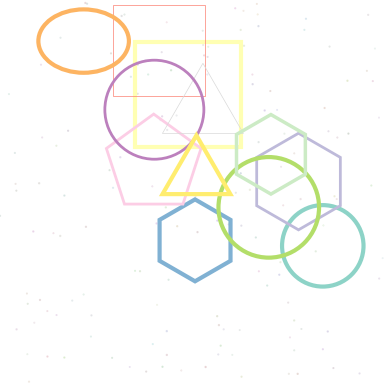[{"shape": "circle", "thickness": 3, "radius": 0.53, "center": [0.838, 0.361]}, {"shape": "square", "thickness": 3, "radius": 0.69, "center": [0.488, 0.754]}, {"shape": "hexagon", "thickness": 2, "radius": 0.63, "center": [0.775, 0.528]}, {"shape": "square", "thickness": 0.5, "radius": 0.59, "center": [0.413, 0.869]}, {"shape": "hexagon", "thickness": 3, "radius": 0.53, "center": [0.507, 0.376]}, {"shape": "oval", "thickness": 3, "radius": 0.59, "center": [0.217, 0.893]}, {"shape": "circle", "thickness": 3, "radius": 0.65, "center": [0.698, 0.461]}, {"shape": "pentagon", "thickness": 2, "radius": 0.65, "center": [0.399, 0.574]}, {"shape": "triangle", "thickness": 0.5, "radius": 0.61, "center": [0.527, 0.714]}, {"shape": "circle", "thickness": 2, "radius": 0.64, "center": [0.401, 0.715]}, {"shape": "hexagon", "thickness": 2.5, "radius": 0.52, "center": [0.704, 0.599]}, {"shape": "triangle", "thickness": 3, "radius": 0.51, "center": [0.51, 0.547]}]